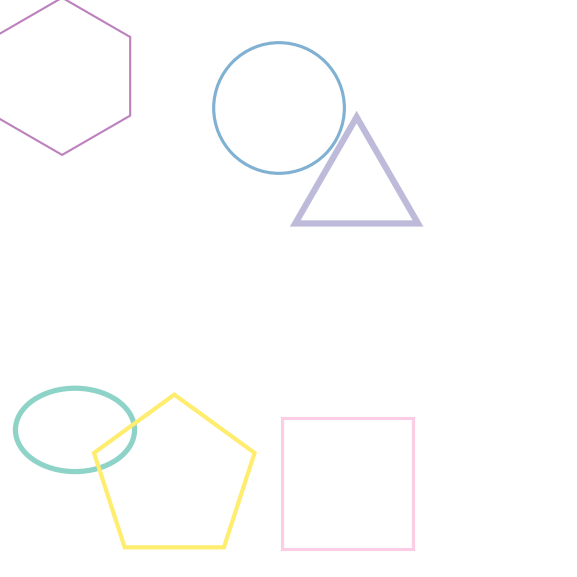[{"shape": "oval", "thickness": 2.5, "radius": 0.52, "center": [0.13, 0.255]}, {"shape": "triangle", "thickness": 3, "radius": 0.61, "center": [0.618, 0.674]}, {"shape": "circle", "thickness": 1.5, "radius": 0.57, "center": [0.483, 0.812]}, {"shape": "square", "thickness": 1.5, "radius": 0.57, "center": [0.601, 0.161]}, {"shape": "hexagon", "thickness": 1, "radius": 0.68, "center": [0.108, 0.867]}, {"shape": "pentagon", "thickness": 2, "radius": 0.73, "center": [0.302, 0.17]}]